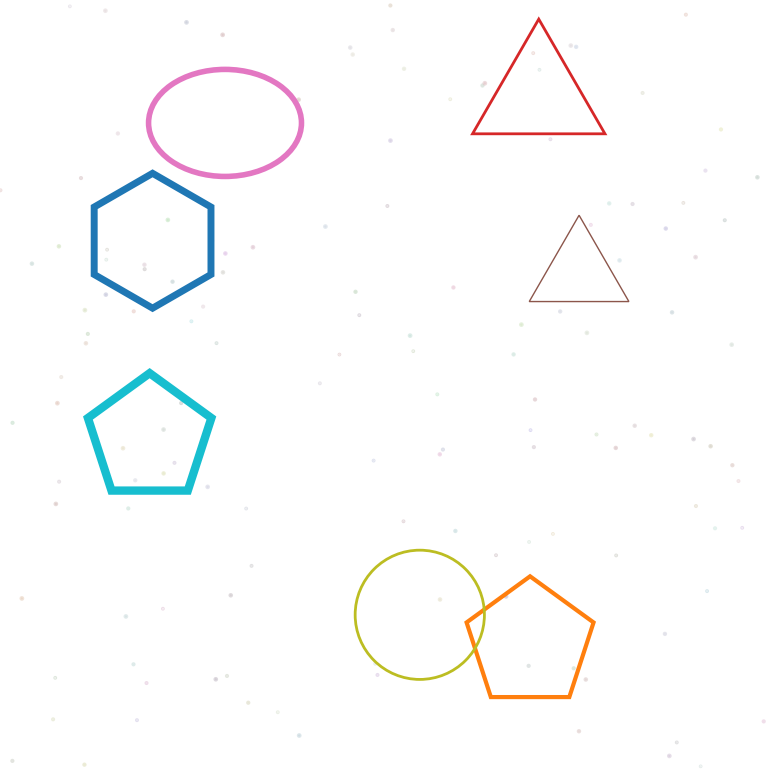[{"shape": "hexagon", "thickness": 2.5, "radius": 0.44, "center": [0.198, 0.687]}, {"shape": "pentagon", "thickness": 1.5, "radius": 0.43, "center": [0.688, 0.165]}, {"shape": "triangle", "thickness": 1, "radius": 0.5, "center": [0.7, 0.876]}, {"shape": "triangle", "thickness": 0.5, "radius": 0.37, "center": [0.752, 0.646]}, {"shape": "oval", "thickness": 2, "radius": 0.5, "center": [0.292, 0.84]}, {"shape": "circle", "thickness": 1, "radius": 0.42, "center": [0.545, 0.202]}, {"shape": "pentagon", "thickness": 3, "radius": 0.42, "center": [0.194, 0.431]}]